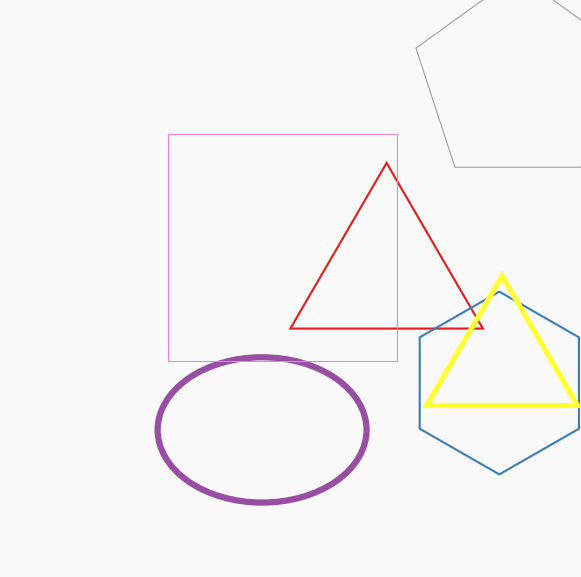[{"shape": "triangle", "thickness": 1, "radius": 0.96, "center": [0.665, 0.526]}, {"shape": "hexagon", "thickness": 1, "radius": 0.79, "center": [0.859, 0.336]}, {"shape": "oval", "thickness": 3, "radius": 0.9, "center": [0.451, 0.255]}, {"shape": "triangle", "thickness": 2.5, "radius": 0.75, "center": [0.864, 0.372]}, {"shape": "square", "thickness": 0.5, "radius": 0.98, "center": [0.486, 0.57]}, {"shape": "pentagon", "thickness": 0.5, "radius": 0.92, "center": [0.891, 0.859]}]